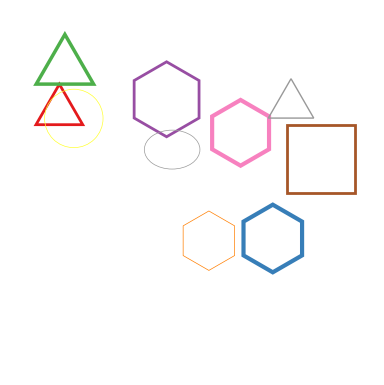[{"shape": "triangle", "thickness": 2, "radius": 0.35, "center": [0.154, 0.711]}, {"shape": "hexagon", "thickness": 3, "radius": 0.44, "center": [0.709, 0.381]}, {"shape": "triangle", "thickness": 2.5, "radius": 0.43, "center": [0.169, 0.825]}, {"shape": "hexagon", "thickness": 2, "radius": 0.49, "center": [0.433, 0.742]}, {"shape": "hexagon", "thickness": 0.5, "radius": 0.39, "center": [0.543, 0.375]}, {"shape": "circle", "thickness": 0.5, "radius": 0.38, "center": [0.192, 0.692]}, {"shape": "square", "thickness": 2, "radius": 0.44, "center": [0.834, 0.587]}, {"shape": "hexagon", "thickness": 3, "radius": 0.43, "center": [0.625, 0.655]}, {"shape": "triangle", "thickness": 1, "radius": 0.34, "center": [0.756, 0.727]}, {"shape": "oval", "thickness": 0.5, "radius": 0.36, "center": [0.447, 0.611]}]